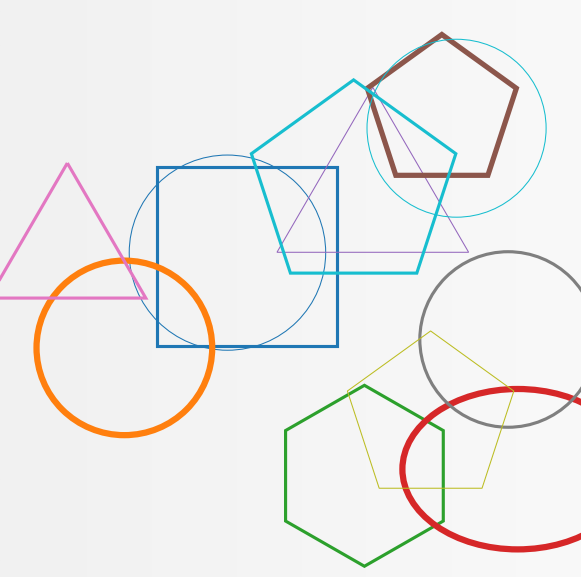[{"shape": "square", "thickness": 1.5, "radius": 0.78, "center": [0.425, 0.554]}, {"shape": "circle", "thickness": 0.5, "radius": 0.84, "center": [0.391, 0.562]}, {"shape": "circle", "thickness": 3, "radius": 0.76, "center": [0.214, 0.397]}, {"shape": "hexagon", "thickness": 1.5, "radius": 0.78, "center": [0.627, 0.175]}, {"shape": "oval", "thickness": 3, "radius": 0.99, "center": [0.891, 0.187]}, {"shape": "triangle", "thickness": 0.5, "radius": 0.95, "center": [0.641, 0.657]}, {"shape": "pentagon", "thickness": 2.5, "radius": 0.67, "center": [0.76, 0.805]}, {"shape": "triangle", "thickness": 1.5, "radius": 0.78, "center": [0.116, 0.561]}, {"shape": "circle", "thickness": 1.5, "radius": 0.76, "center": [0.874, 0.411]}, {"shape": "pentagon", "thickness": 0.5, "radius": 0.75, "center": [0.741, 0.275]}, {"shape": "circle", "thickness": 0.5, "radius": 0.77, "center": [0.785, 0.777]}, {"shape": "pentagon", "thickness": 1.5, "radius": 0.92, "center": [0.608, 0.676]}]